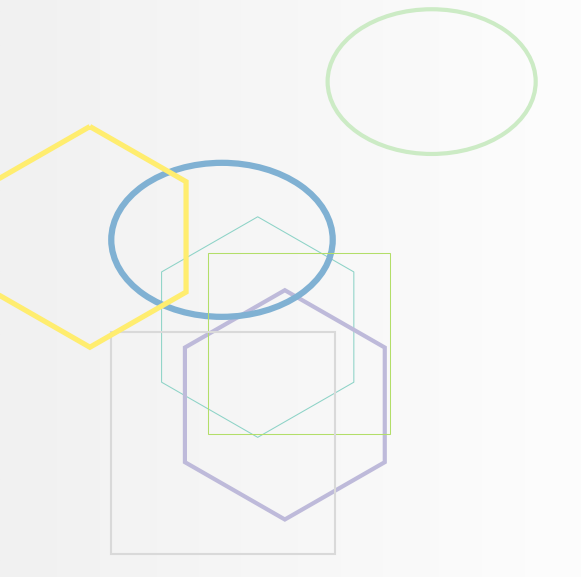[{"shape": "hexagon", "thickness": 0.5, "radius": 0.95, "center": [0.443, 0.433]}, {"shape": "hexagon", "thickness": 2, "radius": 0.99, "center": [0.49, 0.298]}, {"shape": "oval", "thickness": 3, "radius": 0.95, "center": [0.382, 0.584]}, {"shape": "square", "thickness": 0.5, "radius": 0.78, "center": [0.514, 0.405]}, {"shape": "square", "thickness": 1, "radius": 0.96, "center": [0.384, 0.231]}, {"shape": "oval", "thickness": 2, "radius": 0.89, "center": [0.743, 0.858]}, {"shape": "hexagon", "thickness": 2.5, "radius": 0.96, "center": [0.155, 0.589]}]